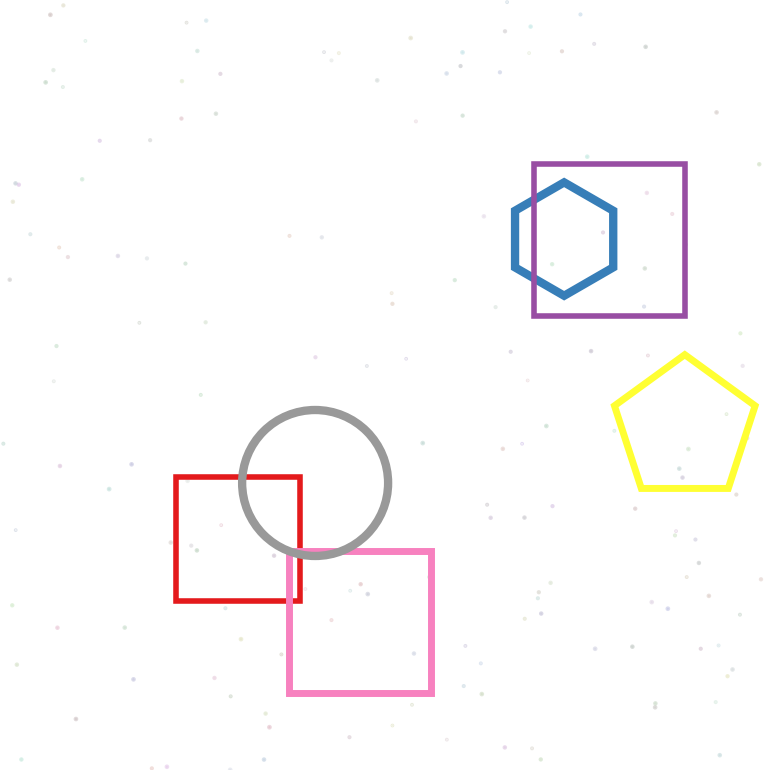[{"shape": "square", "thickness": 2, "radius": 0.4, "center": [0.31, 0.3]}, {"shape": "hexagon", "thickness": 3, "radius": 0.37, "center": [0.733, 0.69]}, {"shape": "square", "thickness": 2, "radius": 0.49, "center": [0.792, 0.689]}, {"shape": "pentagon", "thickness": 2.5, "radius": 0.48, "center": [0.889, 0.443]}, {"shape": "square", "thickness": 2.5, "radius": 0.46, "center": [0.468, 0.192]}, {"shape": "circle", "thickness": 3, "radius": 0.47, "center": [0.409, 0.373]}]